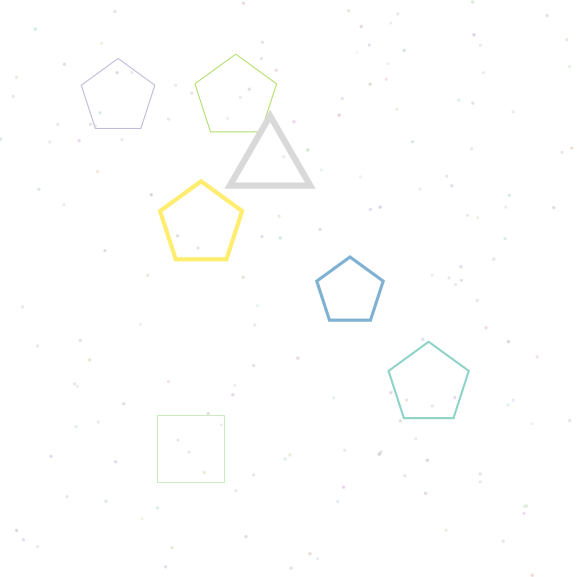[{"shape": "pentagon", "thickness": 1, "radius": 0.37, "center": [0.742, 0.334]}, {"shape": "pentagon", "thickness": 0.5, "radius": 0.33, "center": [0.204, 0.831]}, {"shape": "pentagon", "thickness": 1.5, "radius": 0.3, "center": [0.606, 0.494]}, {"shape": "pentagon", "thickness": 0.5, "radius": 0.37, "center": [0.408, 0.831]}, {"shape": "triangle", "thickness": 3, "radius": 0.4, "center": [0.468, 0.718]}, {"shape": "square", "thickness": 0.5, "radius": 0.29, "center": [0.33, 0.223]}, {"shape": "pentagon", "thickness": 2, "radius": 0.37, "center": [0.348, 0.611]}]